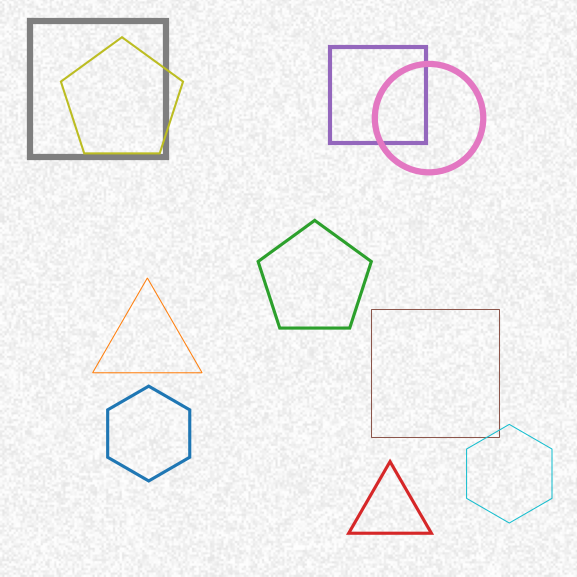[{"shape": "hexagon", "thickness": 1.5, "radius": 0.41, "center": [0.258, 0.248]}, {"shape": "triangle", "thickness": 0.5, "radius": 0.55, "center": [0.255, 0.408]}, {"shape": "pentagon", "thickness": 1.5, "radius": 0.52, "center": [0.545, 0.514]}, {"shape": "triangle", "thickness": 1.5, "radius": 0.41, "center": [0.675, 0.117]}, {"shape": "square", "thickness": 2, "radius": 0.42, "center": [0.654, 0.834]}, {"shape": "square", "thickness": 0.5, "radius": 0.55, "center": [0.752, 0.353]}, {"shape": "circle", "thickness": 3, "radius": 0.47, "center": [0.743, 0.795]}, {"shape": "square", "thickness": 3, "radius": 0.59, "center": [0.17, 0.845]}, {"shape": "pentagon", "thickness": 1, "radius": 0.56, "center": [0.211, 0.823]}, {"shape": "hexagon", "thickness": 0.5, "radius": 0.43, "center": [0.882, 0.179]}]